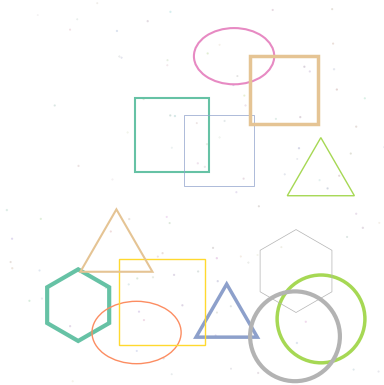[{"shape": "hexagon", "thickness": 3, "radius": 0.47, "center": [0.203, 0.207]}, {"shape": "square", "thickness": 1.5, "radius": 0.48, "center": [0.448, 0.65]}, {"shape": "oval", "thickness": 1, "radius": 0.58, "center": [0.355, 0.136]}, {"shape": "triangle", "thickness": 2.5, "radius": 0.46, "center": [0.589, 0.17]}, {"shape": "square", "thickness": 0.5, "radius": 0.46, "center": [0.568, 0.609]}, {"shape": "oval", "thickness": 1.5, "radius": 0.52, "center": [0.608, 0.854]}, {"shape": "triangle", "thickness": 1, "radius": 0.5, "center": [0.833, 0.542]}, {"shape": "circle", "thickness": 2.5, "radius": 0.57, "center": [0.834, 0.172]}, {"shape": "square", "thickness": 1, "radius": 0.56, "center": [0.42, 0.215]}, {"shape": "triangle", "thickness": 1.5, "radius": 0.54, "center": [0.302, 0.348]}, {"shape": "square", "thickness": 2.5, "radius": 0.44, "center": [0.737, 0.765]}, {"shape": "hexagon", "thickness": 0.5, "radius": 0.54, "center": [0.769, 0.296]}, {"shape": "circle", "thickness": 3, "radius": 0.58, "center": [0.766, 0.127]}]